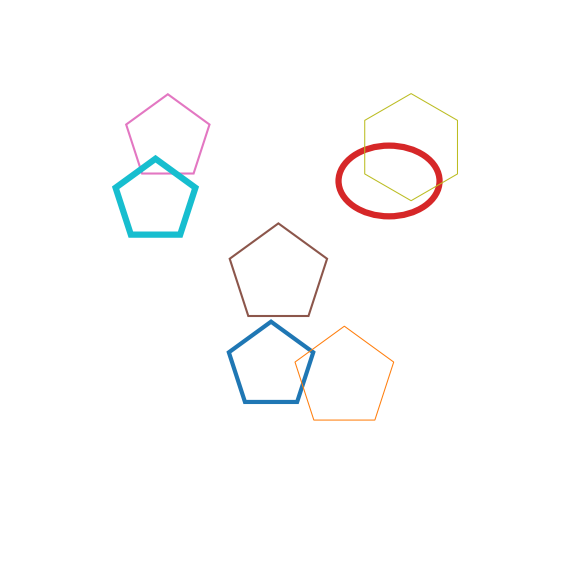[{"shape": "pentagon", "thickness": 2, "radius": 0.38, "center": [0.469, 0.365]}, {"shape": "pentagon", "thickness": 0.5, "radius": 0.45, "center": [0.596, 0.344]}, {"shape": "oval", "thickness": 3, "radius": 0.44, "center": [0.674, 0.686]}, {"shape": "pentagon", "thickness": 1, "radius": 0.44, "center": [0.482, 0.524]}, {"shape": "pentagon", "thickness": 1, "radius": 0.38, "center": [0.291, 0.76]}, {"shape": "hexagon", "thickness": 0.5, "radius": 0.46, "center": [0.712, 0.744]}, {"shape": "pentagon", "thickness": 3, "radius": 0.36, "center": [0.269, 0.652]}]